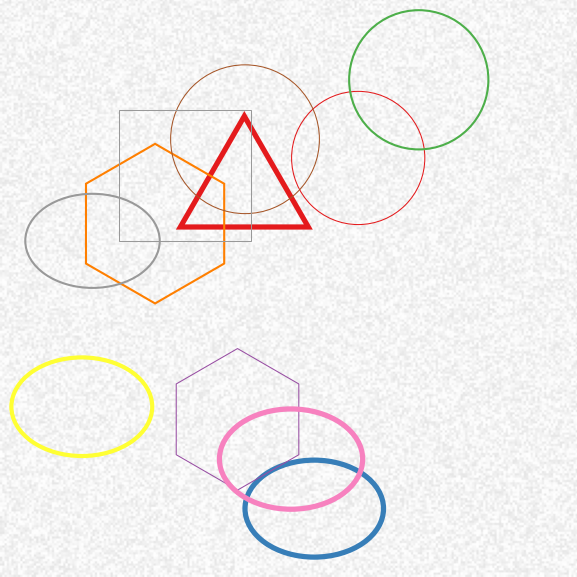[{"shape": "triangle", "thickness": 2.5, "radius": 0.64, "center": [0.423, 0.67]}, {"shape": "circle", "thickness": 0.5, "radius": 0.58, "center": [0.62, 0.726]}, {"shape": "oval", "thickness": 2.5, "radius": 0.6, "center": [0.544, 0.118]}, {"shape": "circle", "thickness": 1, "radius": 0.6, "center": [0.725, 0.861]}, {"shape": "hexagon", "thickness": 0.5, "radius": 0.61, "center": [0.411, 0.273]}, {"shape": "hexagon", "thickness": 1, "radius": 0.69, "center": [0.269, 0.612]}, {"shape": "oval", "thickness": 2, "radius": 0.61, "center": [0.142, 0.295]}, {"shape": "circle", "thickness": 0.5, "radius": 0.64, "center": [0.424, 0.758]}, {"shape": "oval", "thickness": 2.5, "radius": 0.62, "center": [0.504, 0.204]}, {"shape": "oval", "thickness": 1, "radius": 0.58, "center": [0.16, 0.582]}, {"shape": "square", "thickness": 0.5, "radius": 0.57, "center": [0.32, 0.695]}]